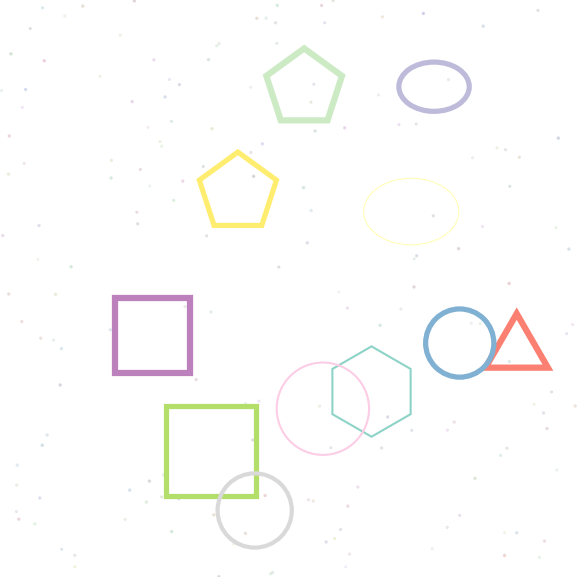[{"shape": "hexagon", "thickness": 1, "radius": 0.39, "center": [0.643, 0.321]}, {"shape": "oval", "thickness": 0.5, "radius": 0.41, "center": [0.712, 0.633]}, {"shape": "oval", "thickness": 2.5, "radius": 0.3, "center": [0.752, 0.849]}, {"shape": "triangle", "thickness": 3, "radius": 0.31, "center": [0.895, 0.394]}, {"shape": "circle", "thickness": 2.5, "radius": 0.3, "center": [0.796, 0.405]}, {"shape": "square", "thickness": 2.5, "radius": 0.39, "center": [0.365, 0.218]}, {"shape": "circle", "thickness": 1, "radius": 0.4, "center": [0.559, 0.291]}, {"shape": "circle", "thickness": 2, "radius": 0.32, "center": [0.441, 0.115]}, {"shape": "square", "thickness": 3, "radius": 0.33, "center": [0.264, 0.418]}, {"shape": "pentagon", "thickness": 3, "radius": 0.34, "center": [0.527, 0.846]}, {"shape": "pentagon", "thickness": 2.5, "radius": 0.35, "center": [0.412, 0.666]}]